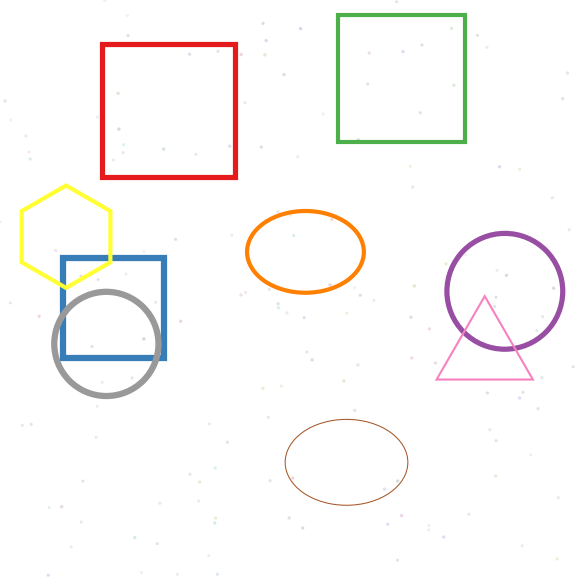[{"shape": "square", "thickness": 2.5, "radius": 0.58, "center": [0.291, 0.808]}, {"shape": "square", "thickness": 3, "radius": 0.43, "center": [0.197, 0.466]}, {"shape": "square", "thickness": 2, "radius": 0.55, "center": [0.696, 0.863]}, {"shape": "circle", "thickness": 2.5, "radius": 0.5, "center": [0.874, 0.495]}, {"shape": "oval", "thickness": 2, "radius": 0.51, "center": [0.529, 0.563]}, {"shape": "hexagon", "thickness": 2, "radius": 0.44, "center": [0.114, 0.589]}, {"shape": "oval", "thickness": 0.5, "radius": 0.53, "center": [0.6, 0.199]}, {"shape": "triangle", "thickness": 1, "radius": 0.48, "center": [0.839, 0.39]}, {"shape": "circle", "thickness": 3, "radius": 0.45, "center": [0.184, 0.404]}]